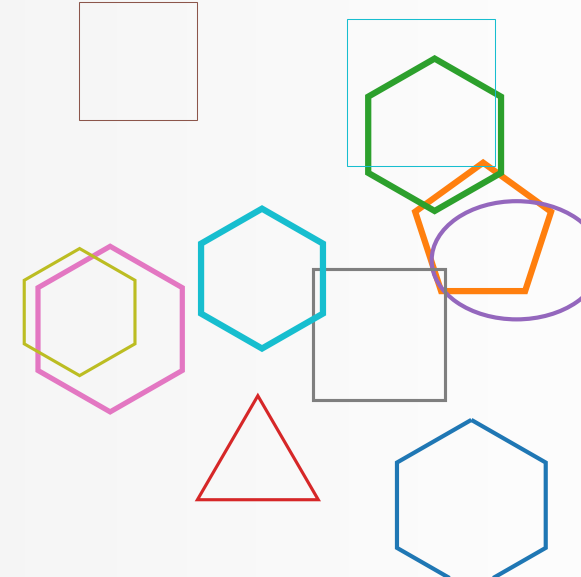[{"shape": "hexagon", "thickness": 2, "radius": 0.74, "center": [0.811, 0.124]}, {"shape": "pentagon", "thickness": 3, "radius": 0.61, "center": [0.831, 0.595]}, {"shape": "hexagon", "thickness": 3, "radius": 0.66, "center": [0.748, 0.766]}, {"shape": "triangle", "thickness": 1.5, "radius": 0.6, "center": [0.444, 0.194]}, {"shape": "oval", "thickness": 2, "radius": 0.73, "center": [0.889, 0.548]}, {"shape": "square", "thickness": 0.5, "radius": 0.51, "center": [0.237, 0.893]}, {"shape": "hexagon", "thickness": 2.5, "radius": 0.72, "center": [0.189, 0.429]}, {"shape": "square", "thickness": 1.5, "radius": 0.57, "center": [0.652, 0.42]}, {"shape": "hexagon", "thickness": 1.5, "radius": 0.55, "center": [0.137, 0.459]}, {"shape": "square", "thickness": 0.5, "radius": 0.64, "center": [0.724, 0.838]}, {"shape": "hexagon", "thickness": 3, "radius": 0.61, "center": [0.451, 0.517]}]